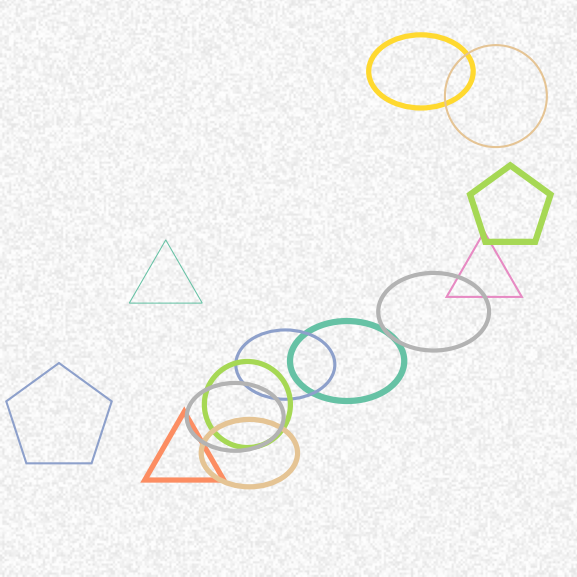[{"shape": "oval", "thickness": 3, "radius": 0.49, "center": [0.601, 0.374]}, {"shape": "triangle", "thickness": 0.5, "radius": 0.36, "center": [0.287, 0.511]}, {"shape": "triangle", "thickness": 2.5, "radius": 0.39, "center": [0.319, 0.207]}, {"shape": "pentagon", "thickness": 1, "radius": 0.48, "center": [0.102, 0.275]}, {"shape": "oval", "thickness": 1.5, "radius": 0.43, "center": [0.494, 0.368]}, {"shape": "triangle", "thickness": 1, "radius": 0.38, "center": [0.838, 0.523]}, {"shape": "circle", "thickness": 2.5, "radius": 0.37, "center": [0.428, 0.299]}, {"shape": "pentagon", "thickness": 3, "radius": 0.37, "center": [0.884, 0.64]}, {"shape": "oval", "thickness": 2.5, "radius": 0.45, "center": [0.729, 0.875]}, {"shape": "oval", "thickness": 2.5, "radius": 0.42, "center": [0.432, 0.215]}, {"shape": "circle", "thickness": 1, "radius": 0.44, "center": [0.859, 0.833]}, {"shape": "oval", "thickness": 2, "radius": 0.48, "center": [0.751, 0.459]}, {"shape": "oval", "thickness": 2, "radius": 0.42, "center": [0.407, 0.277]}]